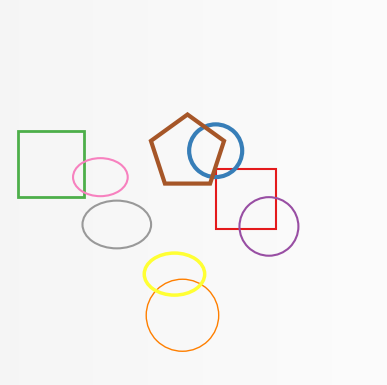[{"shape": "square", "thickness": 1.5, "radius": 0.39, "center": [0.634, 0.483]}, {"shape": "circle", "thickness": 3, "radius": 0.34, "center": [0.557, 0.609]}, {"shape": "square", "thickness": 2, "radius": 0.43, "center": [0.131, 0.574]}, {"shape": "circle", "thickness": 1.5, "radius": 0.38, "center": [0.694, 0.412]}, {"shape": "circle", "thickness": 1, "radius": 0.47, "center": [0.471, 0.181]}, {"shape": "oval", "thickness": 2.5, "radius": 0.39, "center": [0.45, 0.288]}, {"shape": "pentagon", "thickness": 3, "radius": 0.5, "center": [0.484, 0.603]}, {"shape": "oval", "thickness": 1.5, "radius": 0.35, "center": [0.259, 0.54]}, {"shape": "oval", "thickness": 1.5, "radius": 0.44, "center": [0.301, 0.417]}]